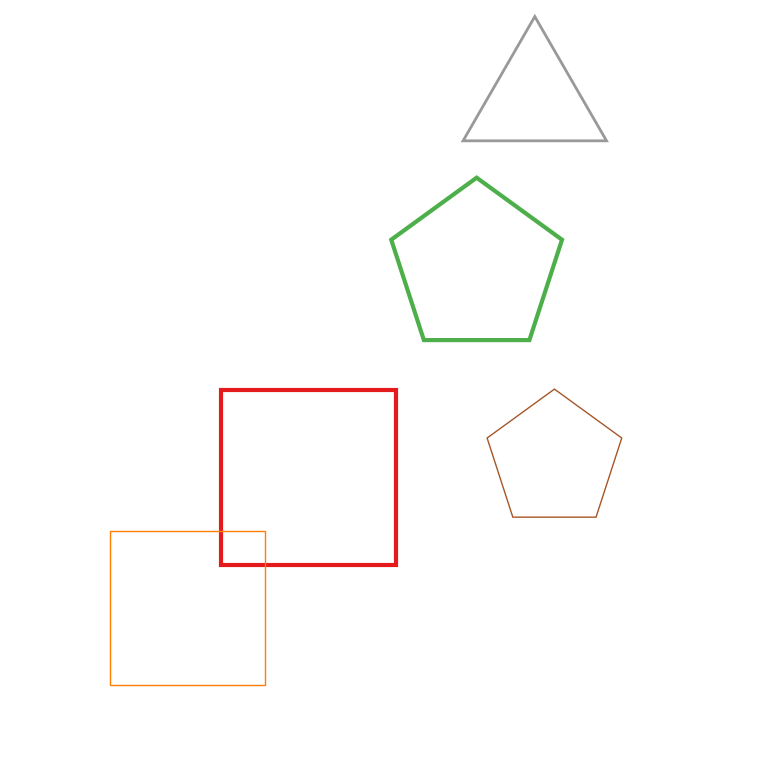[{"shape": "square", "thickness": 1.5, "radius": 0.57, "center": [0.401, 0.38]}, {"shape": "pentagon", "thickness": 1.5, "radius": 0.58, "center": [0.619, 0.653]}, {"shape": "square", "thickness": 0.5, "radius": 0.5, "center": [0.244, 0.21]}, {"shape": "pentagon", "thickness": 0.5, "radius": 0.46, "center": [0.72, 0.403]}, {"shape": "triangle", "thickness": 1, "radius": 0.54, "center": [0.695, 0.871]}]